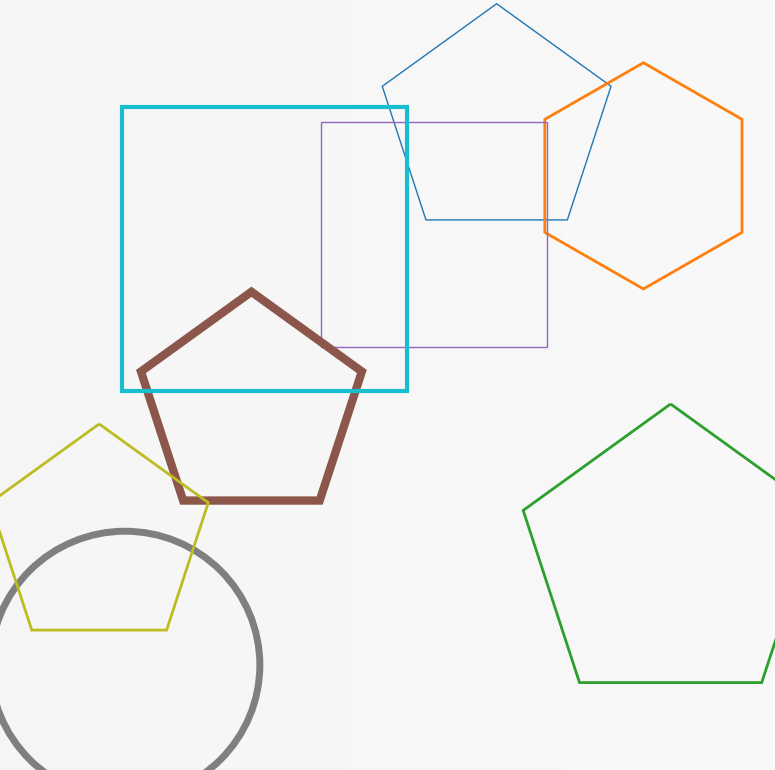[{"shape": "pentagon", "thickness": 0.5, "radius": 0.78, "center": [0.641, 0.84]}, {"shape": "hexagon", "thickness": 1, "radius": 0.73, "center": [0.83, 0.772]}, {"shape": "pentagon", "thickness": 1, "radius": 1.0, "center": [0.865, 0.275]}, {"shape": "square", "thickness": 0.5, "radius": 0.73, "center": [0.56, 0.695]}, {"shape": "pentagon", "thickness": 3, "radius": 0.75, "center": [0.324, 0.471]}, {"shape": "circle", "thickness": 2.5, "radius": 0.87, "center": [0.161, 0.136]}, {"shape": "pentagon", "thickness": 1, "radius": 0.74, "center": [0.128, 0.301]}, {"shape": "square", "thickness": 1.5, "radius": 0.92, "center": [0.341, 0.676]}]